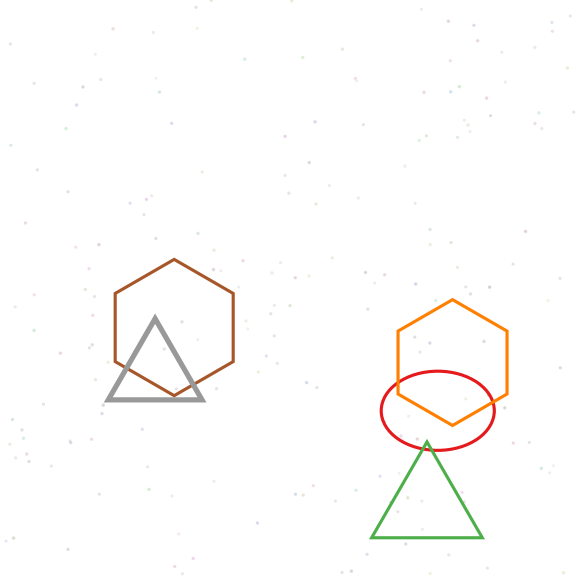[{"shape": "oval", "thickness": 1.5, "radius": 0.49, "center": [0.758, 0.288]}, {"shape": "triangle", "thickness": 1.5, "radius": 0.55, "center": [0.739, 0.123]}, {"shape": "hexagon", "thickness": 1.5, "radius": 0.54, "center": [0.784, 0.371]}, {"shape": "hexagon", "thickness": 1.5, "radius": 0.59, "center": [0.302, 0.432]}, {"shape": "triangle", "thickness": 2.5, "radius": 0.47, "center": [0.269, 0.354]}]